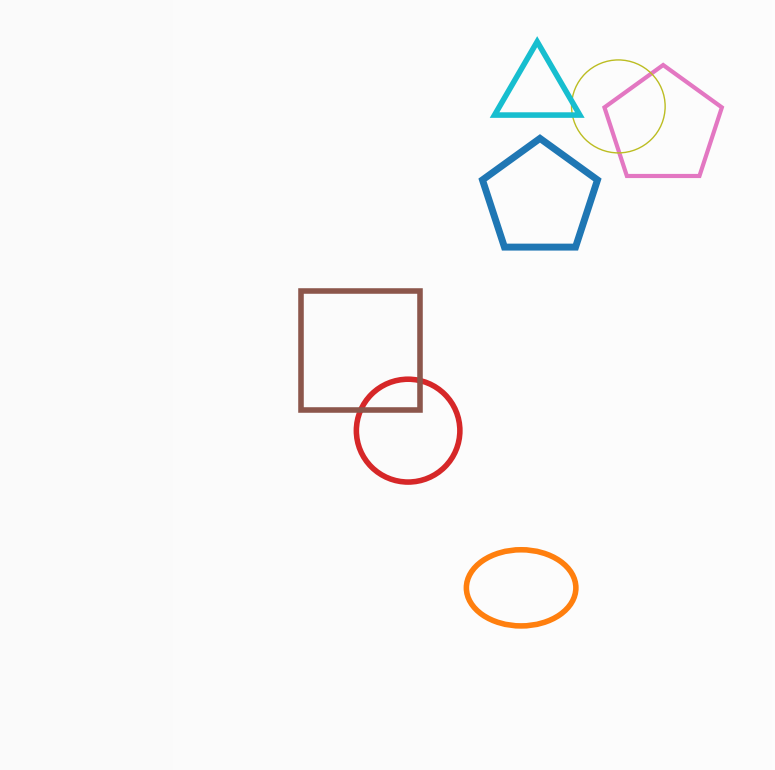[{"shape": "pentagon", "thickness": 2.5, "radius": 0.39, "center": [0.697, 0.742]}, {"shape": "oval", "thickness": 2, "radius": 0.35, "center": [0.672, 0.237]}, {"shape": "circle", "thickness": 2, "radius": 0.33, "center": [0.527, 0.441]}, {"shape": "square", "thickness": 2, "radius": 0.39, "center": [0.465, 0.545]}, {"shape": "pentagon", "thickness": 1.5, "radius": 0.4, "center": [0.856, 0.836]}, {"shape": "circle", "thickness": 0.5, "radius": 0.3, "center": [0.798, 0.862]}, {"shape": "triangle", "thickness": 2, "radius": 0.32, "center": [0.693, 0.882]}]